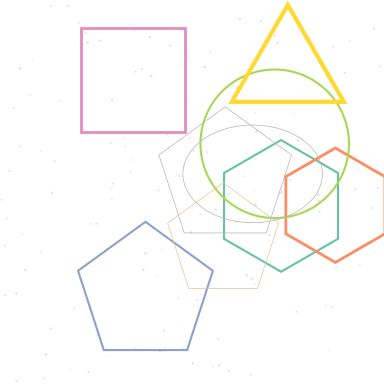[{"shape": "hexagon", "thickness": 1.5, "radius": 0.85, "center": [0.73, 0.465]}, {"shape": "hexagon", "thickness": 2, "radius": 0.74, "center": [0.871, 0.467]}, {"shape": "pentagon", "thickness": 1.5, "radius": 0.92, "center": [0.378, 0.24]}, {"shape": "square", "thickness": 2, "radius": 0.67, "center": [0.345, 0.793]}, {"shape": "circle", "thickness": 1.5, "radius": 0.96, "center": [0.714, 0.627]}, {"shape": "triangle", "thickness": 3, "radius": 0.84, "center": [0.748, 0.819]}, {"shape": "pentagon", "thickness": 0.5, "radius": 0.76, "center": [0.579, 0.373]}, {"shape": "oval", "thickness": 0.5, "radius": 0.91, "center": [0.656, 0.548]}, {"shape": "pentagon", "thickness": 0.5, "radius": 0.91, "center": [0.585, 0.541]}]